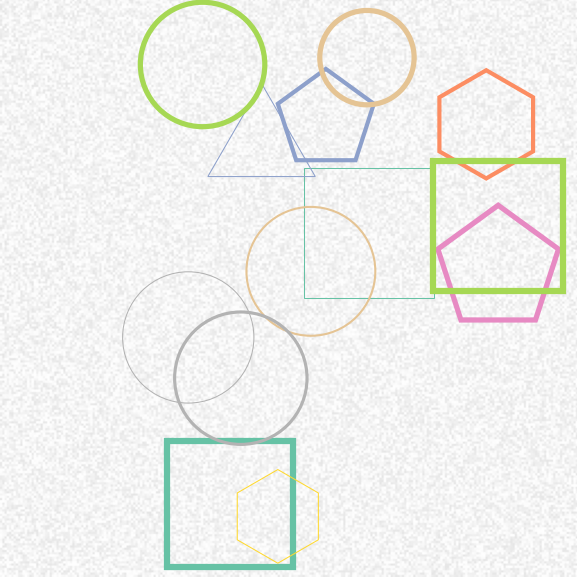[{"shape": "square", "thickness": 3, "radius": 0.55, "center": [0.398, 0.127]}, {"shape": "square", "thickness": 0.5, "radius": 0.56, "center": [0.639, 0.596]}, {"shape": "hexagon", "thickness": 2, "radius": 0.47, "center": [0.842, 0.784]}, {"shape": "triangle", "thickness": 0.5, "radius": 0.54, "center": [0.453, 0.747]}, {"shape": "pentagon", "thickness": 2, "radius": 0.44, "center": [0.564, 0.792]}, {"shape": "pentagon", "thickness": 2.5, "radius": 0.55, "center": [0.863, 0.534]}, {"shape": "square", "thickness": 3, "radius": 0.56, "center": [0.863, 0.608]}, {"shape": "circle", "thickness": 2.5, "radius": 0.54, "center": [0.351, 0.887]}, {"shape": "hexagon", "thickness": 0.5, "radius": 0.41, "center": [0.481, 0.105]}, {"shape": "circle", "thickness": 1, "radius": 0.56, "center": [0.538, 0.529]}, {"shape": "circle", "thickness": 2.5, "radius": 0.41, "center": [0.635, 0.899]}, {"shape": "circle", "thickness": 0.5, "radius": 0.57, "center": [0.326, 0.415]}, {"shape": "circle", "thickness": 1.5, "radius": 0.57, "center": [0.417, 0.344]}]